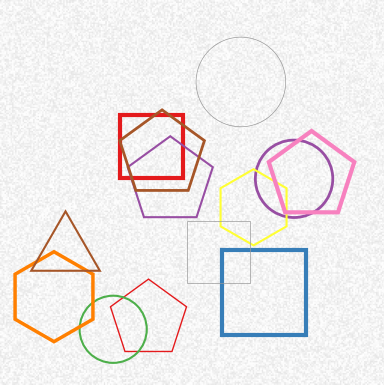[{"shape": "pentagon", "thickness": 1, "radius": 0.52, "center": [0.386, 0.171]}, {"shape": "square", "thickness": 3, "radius": 0.41, "center": [0.394, 0.62]}, {"shape": "square", "thickness": 3, "radius": 0.55, "center": [0.686, 0.239]}, {"shape": "circle", "thickness": 1.5, "radius": 0.44, "center": [0.294, 0.145]}, {"shape": "pentagon", "thickness": 1.5, "radius": 0.58, "center": [0.442, 0.53]}, {"shape": "circle", "thickness": 2, "radius": 0.5, "center": [0.764, 0.536]}, {"shape": "hexagon", "thickness": 2.5, "radius": 0.58, "center": [0.14, 0.229]}, {"shape": "hexagon", "thickness": 1.5, "radius": 0.49, "center": [0.659, 0.462]}, {"shape": "triangle", "thickness": 1.5, "radius": 0.51, "center": [0.17, 0.348]}, {"shape": "pentagon", "thickness": 2, "radius": 0.58, "center": [0.421, 0.599]}, {"shape": "pentagon", "thickness": 3, "radius": 0.58, "center": [0.809, 0.543]}, {"shape": "circle", "thickness": 0.5, "radius": 0.58, "center": [0.626, 0.787]}, {"shape": "square", "thickness": 0.5, "radius": 0.41, "center": [0.568, 0.345]}]